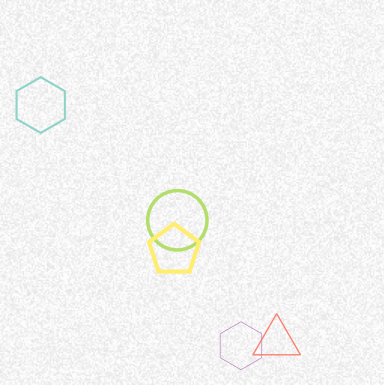[{"shape": "hexagon", "thickness": 1.5, "radius": 0.36, "center": [0.106, 0.727]}, {"shape": "triangle", "thickness": 1, "radius": 0.36, "center": [0.719, 0.114]}, {"shape": "circle", "thickness": 2.5, "radius": 0.39, "center": [0.461, 0.428]}, {"shape": "hexagon", "thickness": 0.5, "radius": 0.31, "center": [0.626, 0.102]}, {"shape": "pentagon", "thickness": 3, "radius": 0.34, "center": [0.452, 0.35]}]